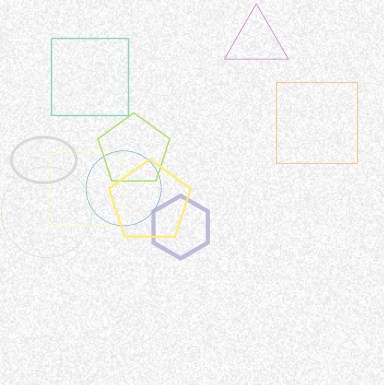[{"shape": "square", "thickness": 1, "radius": 0.5, "center": [0.232, 0.801]}, {"shape": "square", "thickness": 0.5, "radius": 0.48, "center": [0.222, 0.512]}, {"shape": "hexagon", "thickness": 3, "radius": 0.41, "center": [0.469, 0.41]}, {"shape": "circle", "thickness": 0.5, "radius": 0.49, "center": [0.321, 0.511]}, {"shape": "square", "thickness": 0.5, "radius": 0.53, "center": [0.823, 0.682]}, {"shape": "pentagon", "thickness": 1, "radius": 0.49, "center": [0.348, 0.609]}, {"shape": "oval", "thickness": 2, "radius": 0.42, "center": [0.114, 0.584]}, {"shape": "triangle", "thickness": 0.5, "radius": 0.48, "center": [0.666, 0.894]}, {"shape": "circle", "thickness": 0.5, "radius": 0.59, "center": [0.121, 0.449]}, {"shape": "pentagon", "thickness": 1.5, "radius": 0.56, "center": [0.389, 0.475]}]